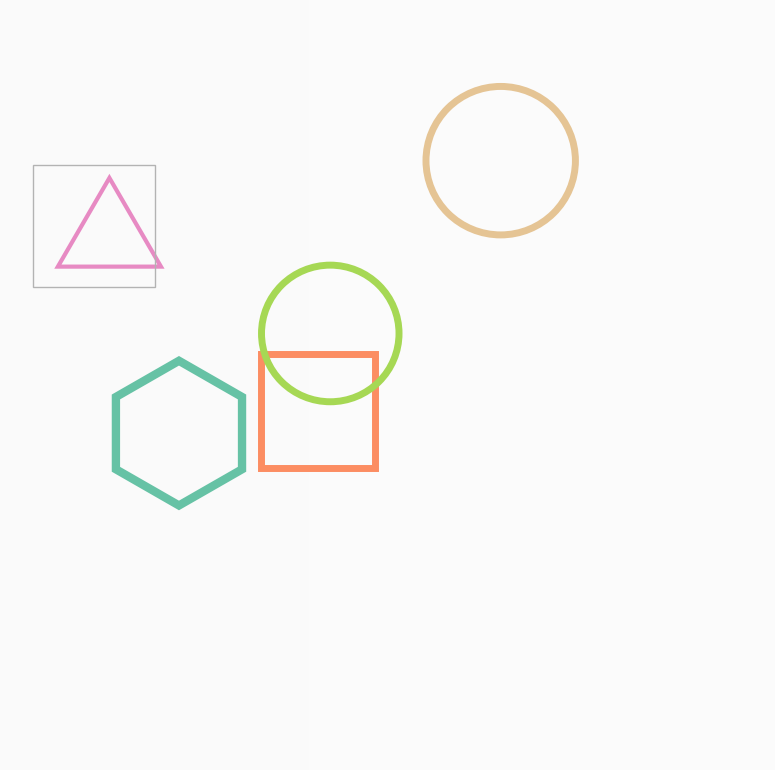[{"shape": "hexagon", "thickness": 3, "radius": 0.47, "center": [0.231, 0.437]}, {"shape": "square", "thickness": 2.5, "radius": 0.37, "center": [0.411, 0.466]}, {"shape": "triangle", "thickness": 1.5, "radius": 0.38, "center": [0.141, 0.692]}, {"shape": "circle", "thickness": 2.5, "radius": 0.44, "center": [0.426, 0.567]}, {"shape": "circle", "thickness": 2.5, "radius": 0.48, "center": [0.646, 0.791]}, {"shape": "square", "thickness": 0.5, "radius": 0.39, "center": [0.121, 0.706]}]